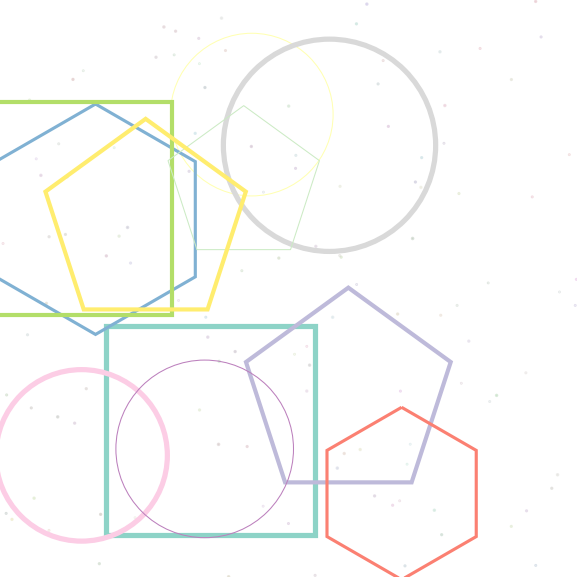[{"shape": "square", "thickness": 2.5, "radius": 0.9, "center": [0.365, 0.254]}, {"shape": "circle", "thickness": 0.5, "radius": 0.7, "center": [0.436, 0.801]}, {"shape": "pentagon", "thickness": 2, "radius": 0.93, "center": [0.603, 0.315]}, {"shape": "hexagon", "thickness": 1.5, "radius": 0.75, "center": [0.695, 0.145]}, {"shape": "hexagon", "thickness": 1.5, "radius": 1.0, "center": [0.165, 0.62]}, {"shape": "square", "thickness": 2, "radius": 0.92, "center": [0.113, 0.638]}, {"shape": "circle", "thickness": 2.5, "radius": 0.74, "center": [0.141, 0.211]}, {"shape": "circle", "thickness": 2.5, "radius": 0.92, "center": [0.571, 0.748]}, {"shape": "circle", "thickness": 0.5, "radius": 0.77, "center": [0.354, 0.222]}, {"shape": "pentagon", "thickness": 0.5, "radius": 0.69, "center": [0.422, 0.678]}, {"shape": "pentagon", "thickness": 2, "radius": 0.91, "center": [0.252, 0.611]}]